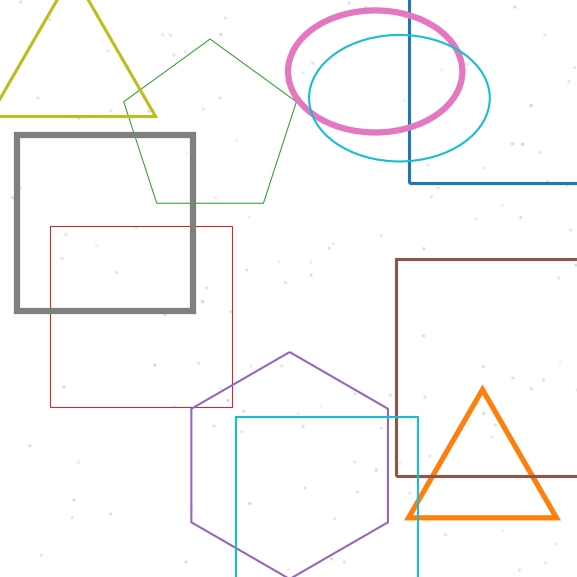[{"shape": "square", "thickness": 1.5, "radius": 0.96, "center": [0.899, 0.874]}, {"shape": "triangle", "thickness": 2.5, "radius": 0.74, "center": [0.835, 0.176]}, {"shape": "pentagon", "thickness": 0.5, "radius": 0.79, "center": [0.364, 0.774]}, {"shape": "square", "thickness": 0.5, "radius": 0.79, "center": [0.244, 0.451]}, {"shape": "hexagon", "thickness": 1, "radius": 0.98, "center": [0.502, 0.193]}, {"shape": "square", "thickness": 1.5, "radius": 0.94, "center": [0.873, 0.362]}, {"shape": "oval", "thickness": 3, "radius": 0.75, "center": [0.65, 0.875]}, {"shape": "square", "thickness": 3, "radius": 0.76, "center": [0.182, 0.613]}, {"shape": "triangle", "thickness": 1.5, "radius": 0.83, "center": [0.126, 0.88]}, {"shape": "square", "thickness": 1, "radius": 0.79, "center": [0.566, 0.119]}, {"shape": "oval", "thickness": 1, "radius": 0.78, "center": [0.692, 0.829]}]